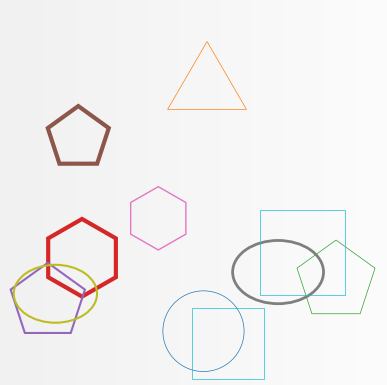[{"shape": "circle", "thickness": 0.5, "radius": 0.52, "center": [0.525, 0.14]}, {"shape": "triangle", "thickness": 0.5, "radius": 0.59, "center": [0.534, 0.774]}, {"shape": "pentagon", "thickness": 0.5, "radius": 0.53, "center": [0.867, 0.271]}, {"shape": "hexagon", "thickness": 3, "radius": 0.5, "center": [0.212, 0.33]}, {"shape": "pentagon", "thickness": 1.5, "radius": 0.5, "center": [0.123, 0.217]}, {"shape": "pentagon", "thickness": 3, "radius": 0.41, "center": [0.202, 0.642]}, {"shape": "hexagon", "thickness": 1, "radius": 0.41, "center": [0.408, 0.433]}, {"shape": "oval", "thickness": 2, "radius": 0.59, "center": [0.718, 0.293]}, {"shape": "oval", "thickness": 1.5, "radius": 0.54, "center": [0.143, 0.237]}, {"shape": "square", "thickness": 0.5, "radius": 0.55, "center": [0.782, 0.344]}, {"shape": "square", "thickness": 0.5, "radius": 0.46, "center": [0.588, 0.108]}]